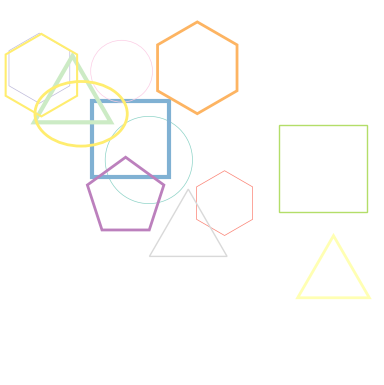[{"shape": "circle", "thickness": 0.5, "radius": 0.57, "center": [0.387, 0.584]}, {"shape": "triangle", "thickness": 2, "radius": 0.54, "center": [0.866, 0.28]}, {"shape": "hexagon", "thickness": 0.5, "radius": 0.46, "center": [0.102, 0.823]}, {"shape": "hexagon", "thickness": 0.5, "radius": 0.42, "center": [0.583, 0.472]}, {"shape": "square", "thickness": 3, "radius": 0.5, "center": [0.338, 0.639]}, {"shape": "hexagon", "thickness": 2, "radius": 0.6, "center": [0.512, 0.824]}, {"shape": "square", "thickness": 1, "radius": 0.57, "center": [0.838, 0.562]}, {"shape": "circle", "thickness": 0.5, "radius": 0.4, "center": [0.316, 0.815]}, {"shape": "triangle", "thickness": 1, "radius": 0.58, "center": [0.489, 0.392]}, {"shape": "pentagon", "thickness": 2, "radius": 0.52, "center": [0.326, 0.487]}, {"shape": "triangle", "thickness": 3, "radius": 0.58, "center": [0.188, 0.74]}, {"shape": "hexagon", "thickness": 1.5, "radius": 0.54, "center": [0.107, 0.805]}, {"shape": "oval", "thickness": 2, "radius": 0.6, "center": [0.211, 0.704]}]